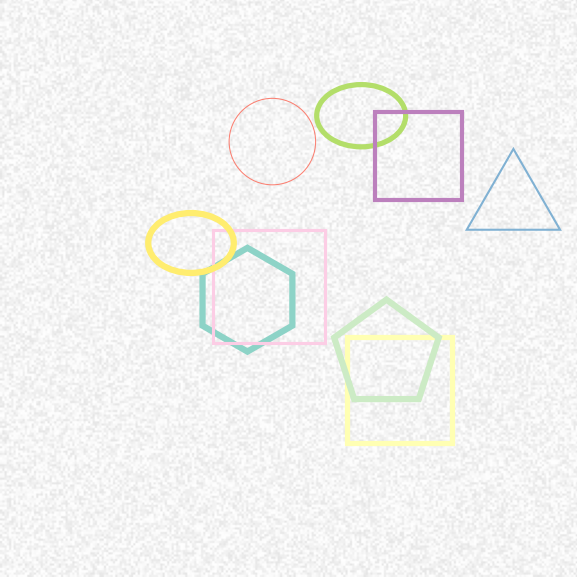[{"shape": "hexagon", "thickness": 3, "radius": 0.45, "center": [0.428, 0.48]}, {"shape": "square", "thickness": 2.5, "radius": 0.46, "center": [0.692, 0.324]}, {"shape": "circle", "thickness": 0.5, "radius": 0.37, "center": [0.472, 0.754]}, {"shape": "triangle", "thickness": 1, "radius": 0.47, "center": [0.889, 0.648]}, {"shape": "oval", "thickness": 2.5, "radius": 0.39, "center": [0.625, 0.799]}, {"shape": "square", "thickness": 1.5, "radius": 0.49, "center": [0.466, 0.503]}, {"shape": "square", "thickness": 2, "radius": 0.38, "center": [0.725, 0.729]}, {"shape": "pentagon", "thickness": 3, "radius": 0.48, "center": [0.669, 0.385]}, {"shape": "oval", "thickness": 3, "radius": 0.37, "center": [0.331, 0.578]}]